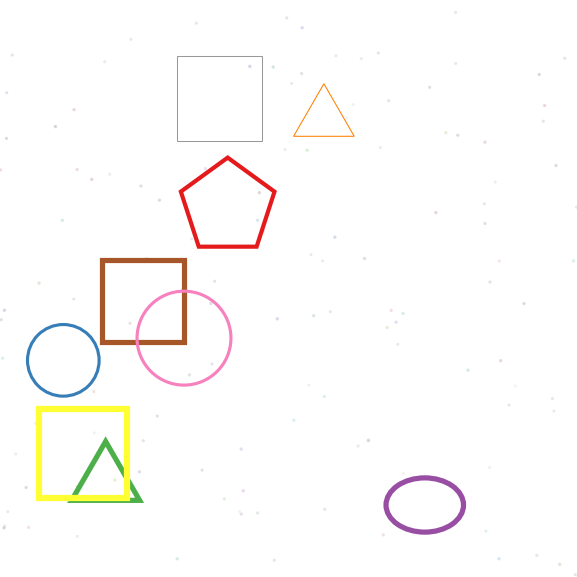[{"shape": "pentagon", "thickness": 2, "radius": 0.43, "center": [0.394, 0.641]}, {"shape": "circle", "thickness": 1.5, "radius": 0.31, "center": [0.11, 0.375]}, {"shape": "triangle", "thickness": 2.5, "radius": 0.34, "center": [0.183, 0.167]}, {"shape": "oval", "thickness": 2.5, "radius": 0.34, "center": [0.736, 0.125]}, {"shape": "triangle", "thickness": 0.5, "radius": 0.3, "center": [0.561, 0.793]}, {"shape": "square", "thickness": 3, "radius": 0.38, "center": [0.143, 0.214]}, {"shape": "square", "thickness": 2.5, "radius": 0.35, "center": [0.248, 0.477]}, {"shape": "circle", "thickness": 1.5, "radius": 0.41, "center": [0.319, 0.414]}, {"shape": "square", "thickness": 0.5, "radius": 0.37, "center": [0.38, 0.829]}]